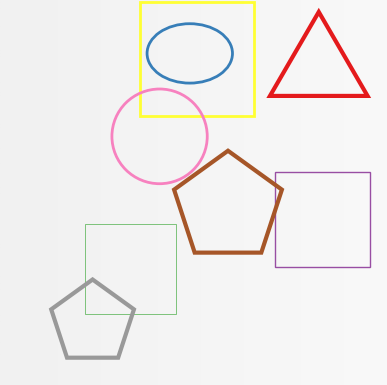[{"shape": "triangle", "thickness": 3, "radius": 0.73, "center": [0.823, 0.824]}, {"shape": "oval", "thickness": 2, "radius": 0.55, "center": [0.49, 0.861]}, {"shape": "square", "thickness": 0.5, "radius": 0.59, "center": [0.336, 0.302]}, {"shape": "square", "thickness": 1, "radius": 0.62, "center": [0.832, 0.43]}, {"shape": "square", "thickness": 2, "radius": 0.74, "center": [0.509, 0.847]}, {"shape": "pentagon", "thickness": 3, "radius": 0.73, "center": [0.588, 0.462]}, {"shape": "circle", "thickness": 2, "radius": 0.62, "center": [0.412, 0.646]}, {"shape": "pentagon", "thickness": 3, "radius": 0.56, "center": [0.239, 0.162]}]